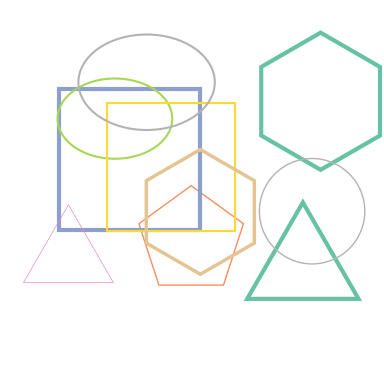[{"shape": "triangle", "thickness": 3, "radius": 0.83, "center": [0.787, 0.307]}, {"shape": "hexagon", "thickness": 3, "radius": 0.89, "center": [0.833, 0.737]}, {"shape": "pentagon", "thickness": 1, "radius": 0.71, "center": [0.497, 0.375]}, {"shape": "square", "thickness": 3, "radius": 0.92, "center": [0.336, 0.585]}, {"shape": "triangle", "thickness": 0.5, "radius": 0.67, "center": [0.178, 0.333]}, {"shape": "oval", "thickness": 1.5, "radius": 0.74, "center": [0.298, 0.692]}, {"shape": "square", "thickness": 1.5, "radius": 0.83, "center": [0.445, 0.566]}, {"shape": "hexagon", "thickness": 2.5, "radius": 0.81, "center": [0.52, 0.45]}, {"shape": "circle", "thickness": 1, "radius": 0.68, "center": [0.811, 0.451]}, {"shape": "oval", "thickness": 1.5, "radius": 0.89, "center": [0.381, 0.786]}]